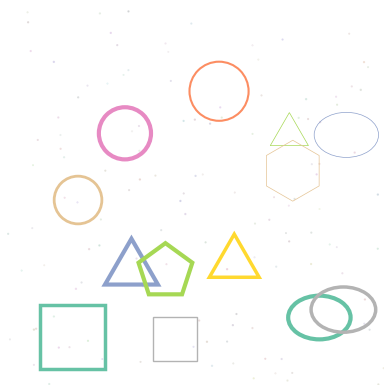[{"shape": "square", "thickness": 2.5, "radius": 0.42, "center": [0.189, 0.125]}, {"shape": "oval", "thickness": 3, "radius": 0.41, "center": [0.83, 0.175]}, {"shape": "circle", "thickness": 1.5, "radius": 0.38, "center": [0.569, 0.763]}, {"shape": "triangle", "thickness": 3, "radius": 0.4, "center": [0.341, 0.301]}, {"shape": "oval", "thickness": 0.5, "radius": 0.42, "center": [0.9, 0.65]}, {"shape": "circle", "thickness": 3, "radius": 0.34, "center": [0.325, 0.654]}, {"shape": "pentagon", "thickness": 3, "radius": 0.37, "center": [0.43, 0.295]}, {"shape": "triangle", "thickness": 0.5, "radius": 0.29, "center": [0.752, 0.65]}, {"shape": "triangle", "thickness": 2.5, "radius": 0.37, "center": [0.608, 0.317]}, {"shape": "circle", "thickness": 2, "radius": 0.31, "center": [0.203, 0.48]}, {"shape": "hexagon", "thickness": 0.5, "radius": 0.4, "center": [0.76, 0.557]}, {"shape": "square", "thickness": 1, "radius": 0.29, "center": [0.454, 0.12]}, {"shape": "oval", "thickness": 2.5, "radius": 0.42, "center": [0.892, 0.196]}]